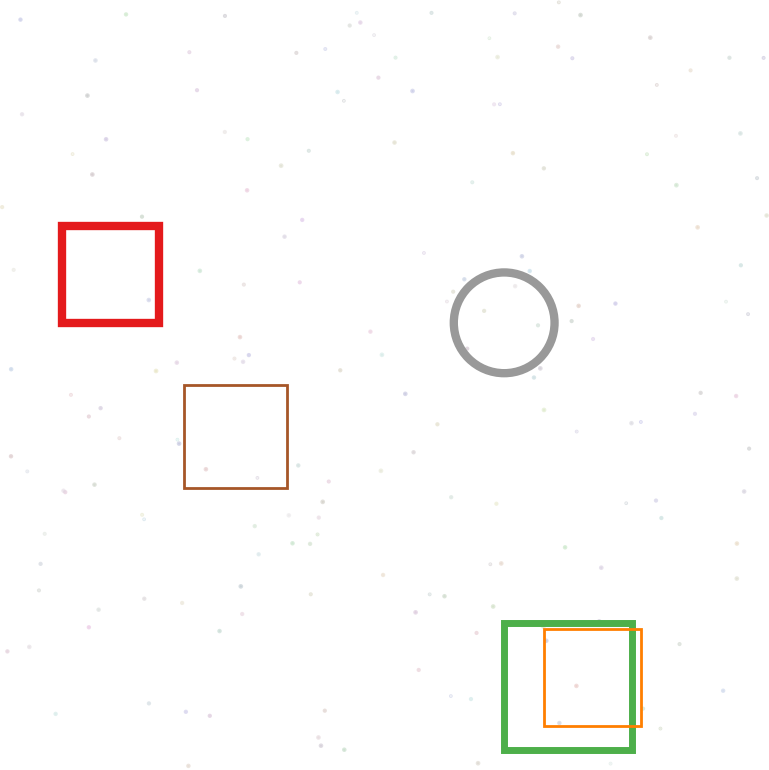[{"shape": "square", "thickness": 3, "radius": 0.31, "center": [0.143, 0.643]}, {"shape": "square", "thickness": 2.5, "radius": 0.41, "center": [0.738, 0.108]}, {"shape": "square", "thickness": 1, "radius": 0.31, "center": [0.77, 0.12]}, {"shape": "square", "thickness": 1, "radius": 0.33, "center": [0.306, 0.433]}, {"shape": "circle", "thickness": 3, "radius": 0.33, "center": [0.655, 0.581]}]